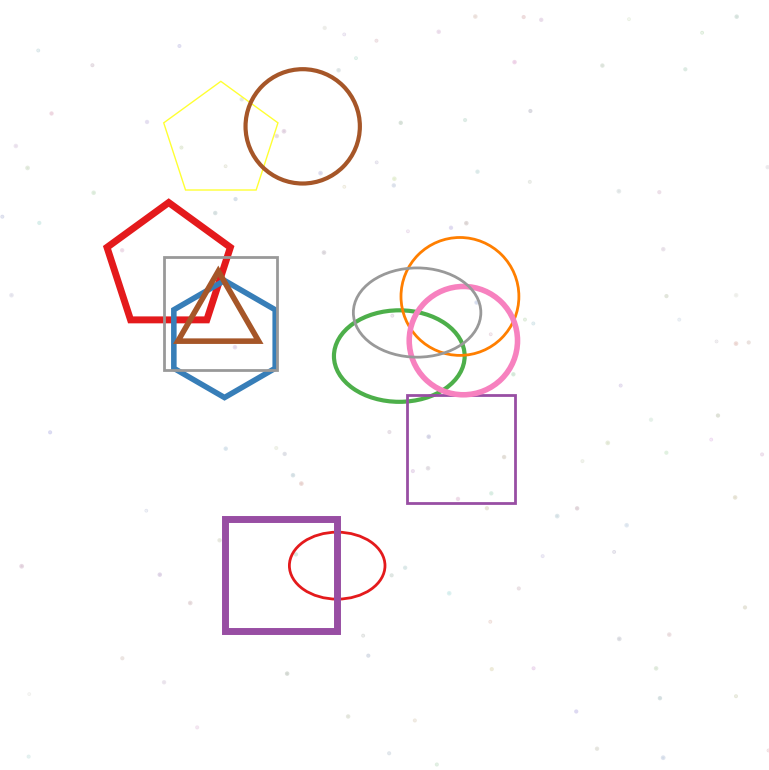[{"shape": "pentagon", "thickness": 2.5, "radius": 0.42, "center": [0.219, 0.653]}, {"shape": "oval", "thickness": 1, "radius": 0.31, "center": [0.438, 0.265]}, {"shape": "hexagon", "thickness": 2, "radius": 0.38, "center": [0.292, 0.56]}, {"shape": "oval", "thickness": 1.5, "radius": 0.42, "center": [0.519, 0.538]}, {"shape": "square", "thickness": 1, "radius": 0.35, "center": [0.599, 0.417]}, {"shape": "square", "thickness": 2.5, "radius": 0.36, "center": [0.365, 0.253]}, {"shape": "circle", "thickness": 1, "radius": 0.38, "center": [0.597, 0.615]}, {"shape": "pentagon", "thickness": 0.5, "radius": 0.39, "center": [0.287, 0.816]}, {"shape": "triangle", "thickness": 2, "radius": 0.3, "center": [0.283, 0.587]}, {"shape": "circle", "thickness": 1.5, "radius": 0.37, "center": [0.393, 0.836]}, {"shape": "circle", "thickness": 2, "radius": 0.35, "center": [0.602, 0.558]}, {"shape": "oval", "thickness": 1, "radius": 0.41, "center": [0.542, 0.594]}, {"shape": "square", "thickness": 1, "radius": 0.37, "center": [0.286, 0.593]}]